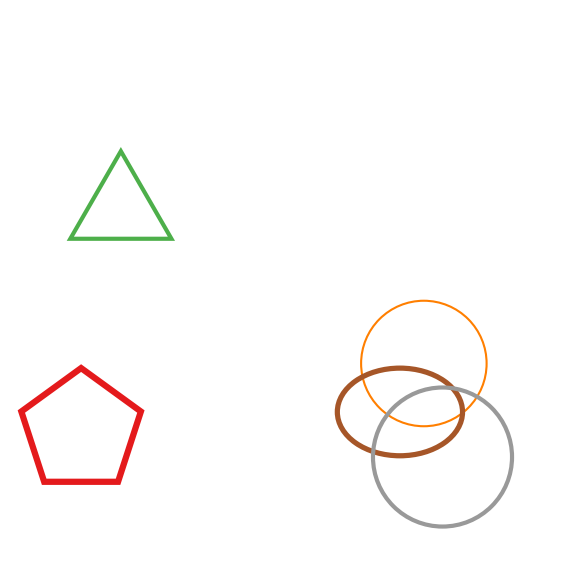[{"shape": "pentagon", "thickness": 3, "radius": 0.54, "center": [0.14, 0.253]}, {"shape": "triangle", "thickness": 2, "radius": 0.51, "center": [0.209, 0.636]}, {"shape": "circle", "thickness": 1, "radius": 0.54, "center": [0.734, 0.37]}, {"shape": "oval", "thickness": 2.5, "radius": 0.54, "center": [0.693, 0.286]}, {"shape": "circle", "thickness": 2, "radius": 0.6, "center": [0.766, 0.208]}]